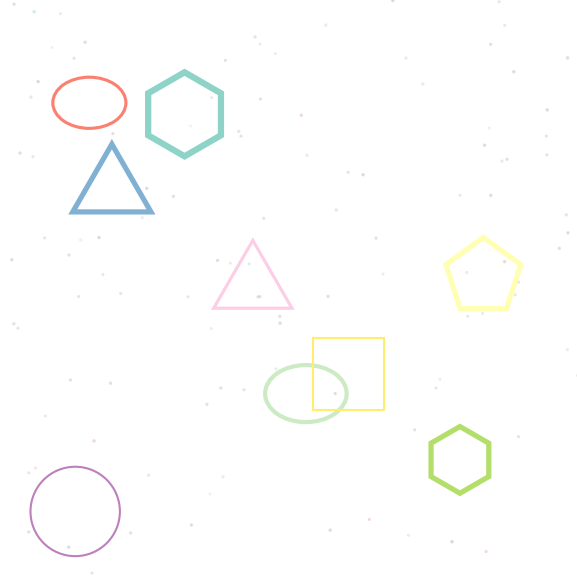[{"shape": "hexagon", "thickness": 3, "radius": 0.36, "center": [0.32, 0.801]}, {"shape": "pentagon", "thickness": 2.5, "radius": 0.34, "center": [0.837, 0.52]}, {"shape": "oval", "thickness": 1.5, "radius": 0.32, "center": [0.155, 0.821]}, {"shape": "triangle", "thickness": 2.5, "radius": 0.39, "center": [0.194, 0.671]}, {"shape": "hexagon", "thickness": 2.5, "radius": 0.29, "center": [0.796, 0.203]}, {"shape": "triangle", "thickness": 1.5, "radius": 0.39, "center": [0.438, 0.505]}, {"shape": "circle", "thickness": 1, "radius": 0.39, "center": [0.13, 0.114]}, {"shape": "oval", "thickness": 2, "radius": 0.35, "center": [0.53, 0.318]}, {"shape": "square", "thickness": 1, "radius": 0.31, "center": [0.604, 0.352]}]